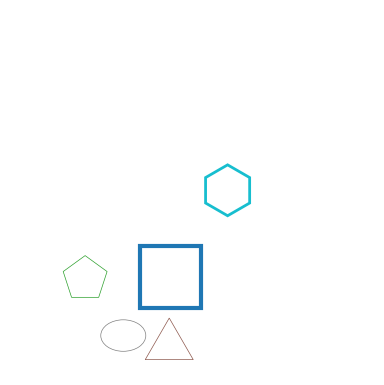[{"shape": "square", "thickness": 3, "radius": 0.4, "center": [0.443, 0.28]}, {"shape": "pentagon", "thickness": 0.5, "radius": 0.3, "center": [0.221, 0.276]}, {"shape": "triangle", "thickness": 0.5, "radius": 0.36, "center": [0.44, 0.102]}, {"shape": "oval", "thickness": 0.5, "radius": 0.29, "center": [0.32, 0.128]}, {"shape": "hexagon", "thickness": 2, "radius": 0.33, "center": [0.591, 0.506]}]